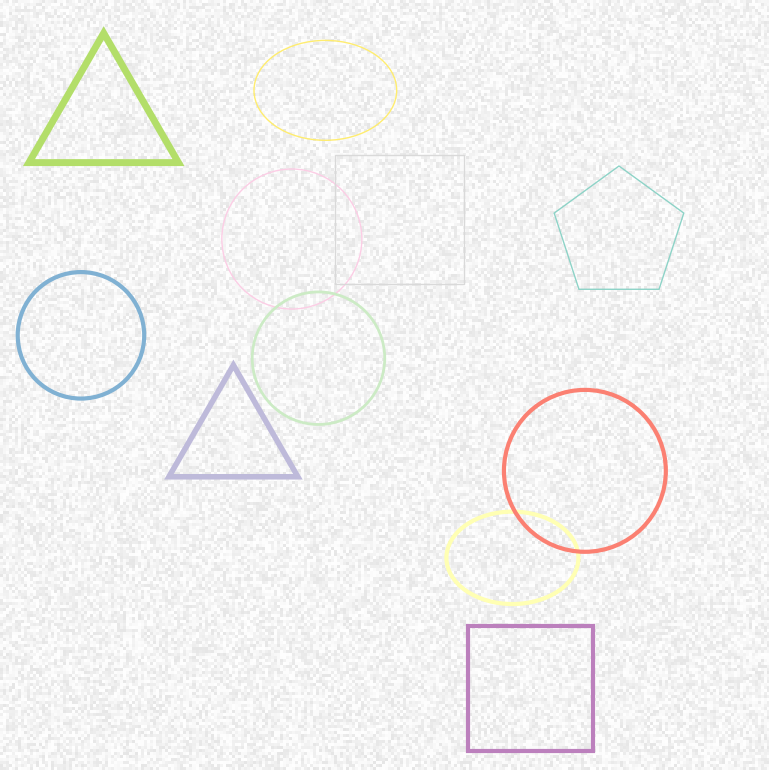[{"shape": "pentagon", "thickness": 0.5, "radius": 0.44, "center": [0.804, 0.696]}, {"shape": "oval", "thickness": 1.5, "radius": 0.43, "center": [0.665, 0.276]}, {"shape": "triangle", "thickness": 2, "radius": 0.48, "center": [0.303, 0.429]}, {"shape": "circle", "thickness": 1.5, "radius": 0.53, "center": [0.76, 0.389]}, {"shape": "circle", "thickness": 1.5, "radius": 0.41, "center": [0.105, 0.565]}, {"shape": "triangle", "thickness": 2.5, "radius": 0.56, "center": [0.135, 0.845]}, {"shape": "circle", "thickness": 0.5, "radius": 0.45, "center": [0.379, 0.69]}, {"shape": "square", "thickness": 0.5, "radius": 0.42, "center": [0.519, 0.715]}, {"shape": "square", "thickness": 1.5, "radius": 0.41, "center": [0.688, 0.106]}, {"shape": "circle", "thickness": 1, "radius": 0.43, "center": [0.414, 0.535]}, {"shape": "oval", "thickness": 0.5, "radius": 0.46, "center": [0.423, 0.883]}]